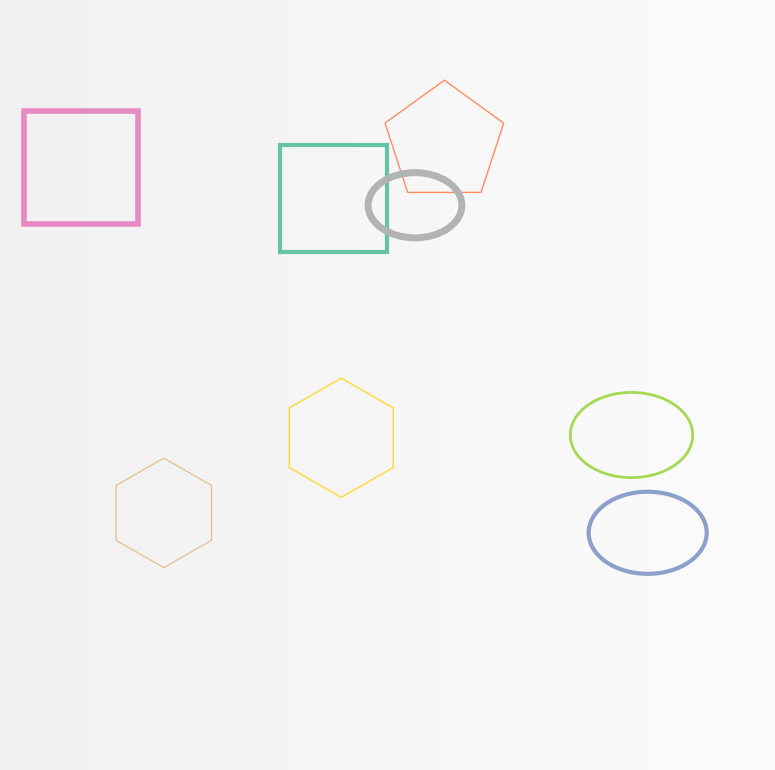[{"shape": "square", "thickness": 1.5, "radius": 0.34, "center": [0.43, 0.742]}, {"shape": "pentagon", "thickness": 0.5, "radius": 0.4, "center": [0.573, 0.815]}, {"shape": "oval", "thickness": 1.5, "radius": 0.38, "center": [0.836, 0.308]}, {"shape": "square", "thickness": 2, "radius": 0.37, "center": [0.105, 0.782]}, {"shape": "oval", "thickness": 1, "radius": 0.4, "center": [0.815, 0.435]}, {"shape": "hexagon", "thickness": 0.5, "radius": 0.39, "center": [0.44, 0.432]}, {"shape": "hexagon", "thickness": 0.5, "radius": 0.36, "center": [0.211, 0.334]}, {"shape": "oval", "thickness": 2.5, "radius": 0.3, "center": [0.535, 0.733]}]